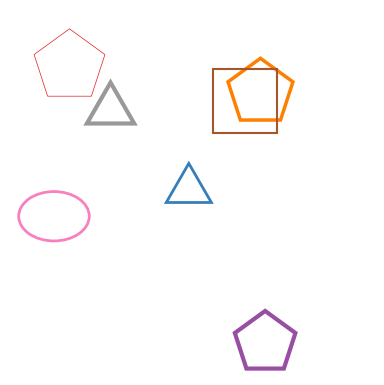[{"shape": "pentagon", "thickness": 0.5, "radius": 0.48, "center": [0.181, 0.828]}, {"shape": "triangle", "thickness": 2, "radius": 0.34, "center": [0.49, 0.508]}, {"shape": "pentagon", "thickness": 3, "radius": 0.41, "center": [0.689, 0.11]}, {"shape": "pentagon", "thickness": 2.5, "radius": 0.44, "center": [0.677, 0.76]}, {"shape": "square", "thickness": 1.5, "radius": 0.42, "center": [0.637, 0.738]}, {"shape": "oval", "thickness": 2, "radius": 0.46, "center": [0.14, 0.438]}, {"shape": "triangle", "thickness": 3, "radius": 0.35, "center": [0.287, 0.715]}]